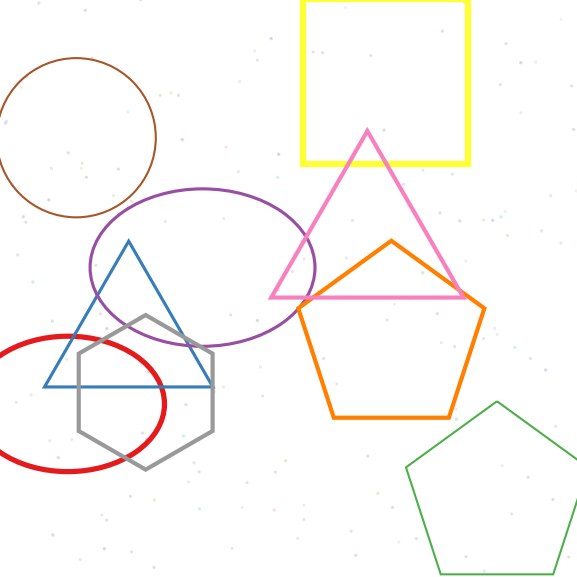[{"shape": "oval", "thickness": 2.5, "radius": 0.84, "center": [0.117, 0.3]}, {"shape": "triangle", "thickness": 1.5, "radius": 0.84, "center": [0.223, 0.413]}, {"shape": "pentagon", "thickness": 1, "radius": 0.83, "center": [0.861, 0.139]}, {"shape": "oval", "thickness": 1.5, "radius": 0.97, "center": [0.351, 0.536]}, {"shape": "pentagon", "thickness": 2, "radius": 0.85, "center": [0.678, 0.413]}, {"shape": "square", "thickness": 3, "radius": 0.71, "center": [0.667, 0.857]}, {"shape": "circle", "thickness": 1, "radius": 0.69, "center": [0.132, 0.761]}, {"shape": "triangle", "thickness": 2, "radius": 0.96, "center": [0.636, 0.58]}, {"shape": "hexagon", "thickness": 2, "radius": 0.67, "center": [0.252, 0.32]}]